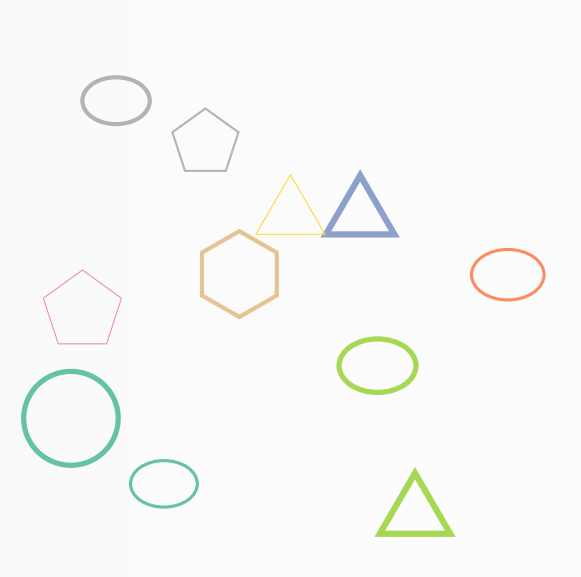[{"shape": "oval", "thickness": 1.5, "radius": 0.29, "center": [0.282, 0.161]}, {"shape": "circle", "thickness": 2.5, "radius": 0.41, "center": [0.122, 0.275]}, {"shape": "oval", "thickness": 1.5, "radius": 0.31, "center": [0.874, 0.523]}, {"shape": "triangle", "thickness": 3, "radius": 0.34, "center": [0.62, 0.627]}, {"shape": "pentagon", "thickness": 0.5, "radius": 0.35, "center": [0.142, 0.461]}, {"shape": "oval", "thickness": 2.5, "radius": 0.33, "center": [0.65, 0.366]}, {"shape": "triangle", "thickness": 3, "radius": 0.35, "center": [0.714, 0.11]}, {"shape": "triangle", "thickness": 0.5, "radius": 0.34, "center": [0.5, 0.628]}, {"shape": "hexagon", "thickness": 2, "radius": 0.37, "center": [0.412, 0.525]}, {"shape": "pentagon", "thickness": 1, "radius": 0.3, "center": [0.353, 0.752]}, {"shape": "oval", "thickness": 2, "radius": 0.29, "center": [0.2, 0.825]}]